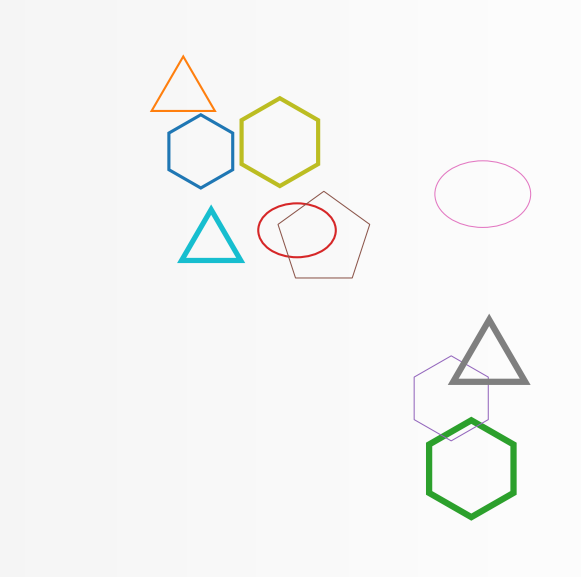[{"shape": "hexagon", "thickness": 1.5, "radius": 0.32, "center": [0.345, 0.737]}, {"shape": "triangle", "thickness": 1, "radius": 0.31, "center": [0.315, 0.838]}, {"shape": "hexagon", "thickness": 3, "radius": 0.42, "center": [0.811, 0.188]}, {"shape": "oval", "thickness": 1, "radius": 0.33, "center": [0.511, 0.6]}, {"shape": "hexagon", "thickness": 0.5, "radius": 0.37, "center": [0.776, 0.309]}, {"shape": "pentagon", "thickness": 0.5, "radius": 0.41, "center": [0.557, 0.585]}, {"shape": "oval", "thickness": 0.5, "radius": 0.41, "center": [0.831, 0.663]}, {"shape": "triangle", "thickness": 3, "radius": 0.36, "center": [0.842, 0.374]}, {"shape": "hexagon", "thickness": 2, "radius": 0.38, "center": [0.481, 0.753]}, {"shape": "triangle", "thickness": 2.5, "radius": 0.29, "center": [0.363, 0.577]}]